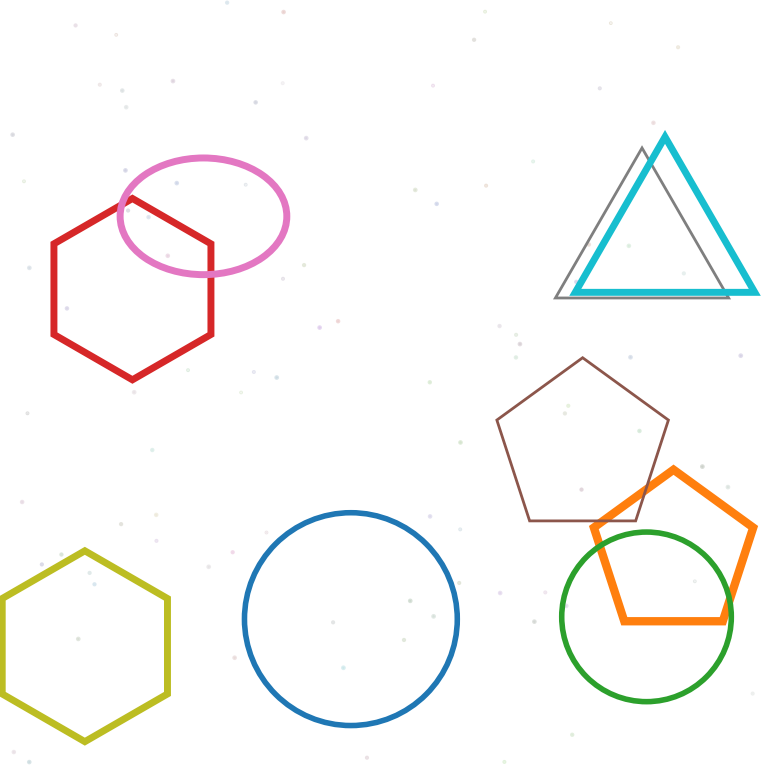[{"shape": "circle", "thickness": 2, "radius": 0.69, "center": [0.456, 0.196]}, {"shape": "pentagon", "thickness": 3, "radius": 0.54, "center": [0.875, 0.281]}, {"shape": "circle", "thickness": 2, "radius": 0.55, "center": [0.84, 0.199]}, {"shape": "hexagon", "thickness": 2.5, "radius": 0.59, "center": [0.172, 0.624]}, {"shape": "pentagon", "thickness": 1, "radius": 0.59, "center": [0.757, 0.418]}, {"shape": "oval", "thickness": 2.5, "radius": 0.54, "center": [0.264, 0.719]}, {"shape": "triangle", "thickness": 1, "radius": 0.65, "center": [0.834, 0.678]}, {"shape": "hexagon", "thickness": 2.5, "radius": 0.62, "center": [0.11, 0.161]}, {"shape": "triangle", "thickness": 2.5, "radius": 0.67, "center": [0.864, 0.688]}]